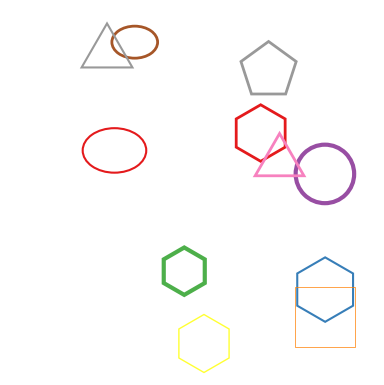[{"shape": "hexagon", "thickness": 2, "radius": 0.37, "center": [0.677, 0.654]}, {"shape": "oval", "thickness": 1.5, "radius": 0.41, "center": [0.297, 0.609]}, {"shape": "hexagon", "thickness": 1.5, "radius": 0.42, "center": [0.845, 0.248]}, {"shape": "hexagon", "thickness": 3, "radius": 0.31, "center": [0.479, 0.296]}, {"shape": "circle", "thickness": 3, "radius": 0.38, "center": [0.844, 0.548]}, {"shape": "square", "thickness": 0.5, "radius": 0.39, "center": [0.844, 0.176]}, {"shape": "hexagon", "thickness": 1, "radius": 0.38, "center": [0.53, 0.108]}, {"shape": "oval", "thickness": 2, "radius": 0.3, "center": [0.35, 0.89]}, {"shape": "triangle", "thickness": 2, "radius": 0.37, "center": [0.726, 0.58]}, {"shape": "pentagon", "thickness": 2, "radius": 0.38, "center": [0.698, 0.817]}, {"shape": "triangle", "thickness": 1.5, "radius": 0.38, "center": [0.278, 0.863]}]